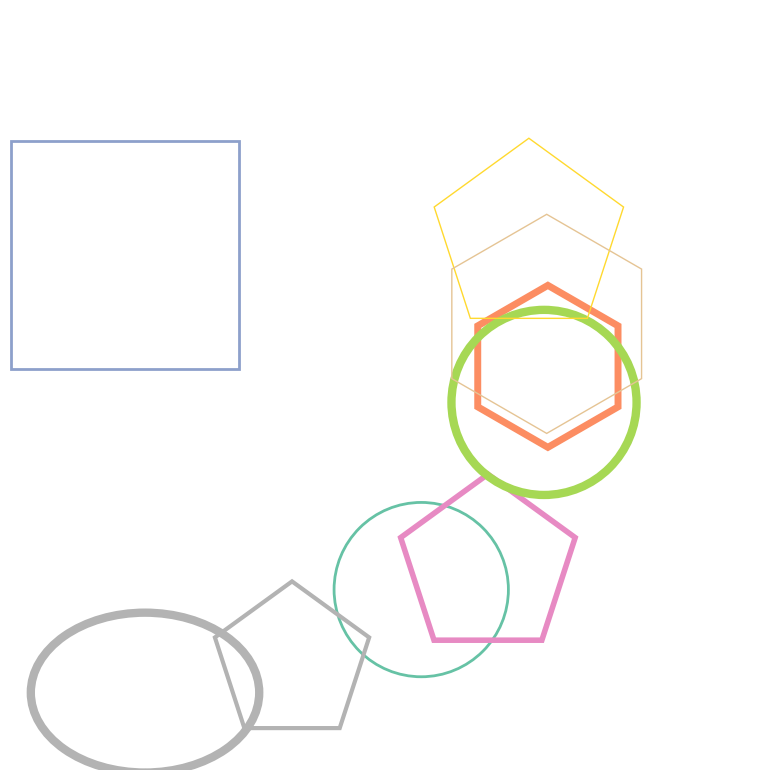[{"shape": "circle", "thickness": 1, "radius": 0.57, "center": [0.547, 0.234]}, {"shape": "hexagon", "thickness": 2.5, "radius": 0.53, "center": [0.712, 0.524]}, {"shape": "square", "thickness": 1, "radius": 0.74, "center": [0.162, 0.669]}, {"shape": "pentagon", "thickness": 2, "radius": 0.6, "center": [0.634, 0.265]}, {"shape": "circle", "thickness": 3, "radius": 0.6, "center": [0.707, 0.477]}, {"shape": "pentagon", "thickness": 0.5, "radius": 0.65, "center": [0.687, 0.691]}, {"shape": "hexagon", "thickness": 0.5, "radius": 0.71, "center": [0.71, 0.579]}, {"shape": "oval", "thickness": 3, "radius": 0.74, "center": [0.188, 0.101]}, {"shape": "pentagon", "thickness": 1.5, "radius": 0.53, "center": [0.379, 0.14]}]